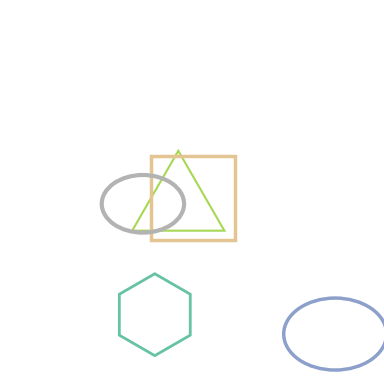[{"shape": "hexagon", "thickness": 2, "radius": 0.53, "center": [0.402, 0.183]}, {"shape": "oval", "thickness": 2.5, "radius": 0.67, "center": [0.87, 0.132]}, {"shape": "triangle", "thickness": 1.5, "radius": 0.69, "center": [0.463, 0.47]}, {"shape": "square", "thickness": 2.5, "radius": 0.55, "center": [0.501, 0.486]}, {"shape": "oval", "thickness": 3, "radius": 0.53, "center": [0.371, 0.471]}]